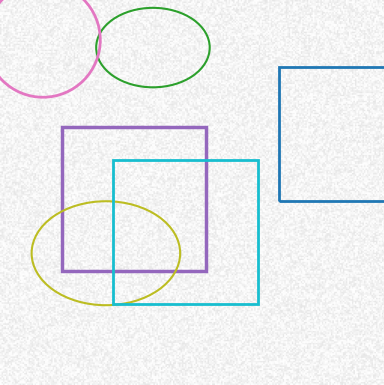[{"shape": "square", "thickness": 2, "radius": 0.87, "center": [0.897, 0.652]}, {"shape": "oval", "thickness": 1.5, "radius": 0.74, "center": [0.397, 0.876]}, {"shape": "square", "thickness": 2.5, "radius": 0.94, "center": [0.348, 0.483]}, {"shape": "circle", "thickness": 2, "radius": 0.74, "center": [0.112, 0.896]}, {"shape": "oval", "thickness": 1.5, "radius": 0.96, "center": [0.275, 0.342]}, {"shape": "square", "thickness": 2, "radius": 0.94, "center": [0.481, 0.397]}]